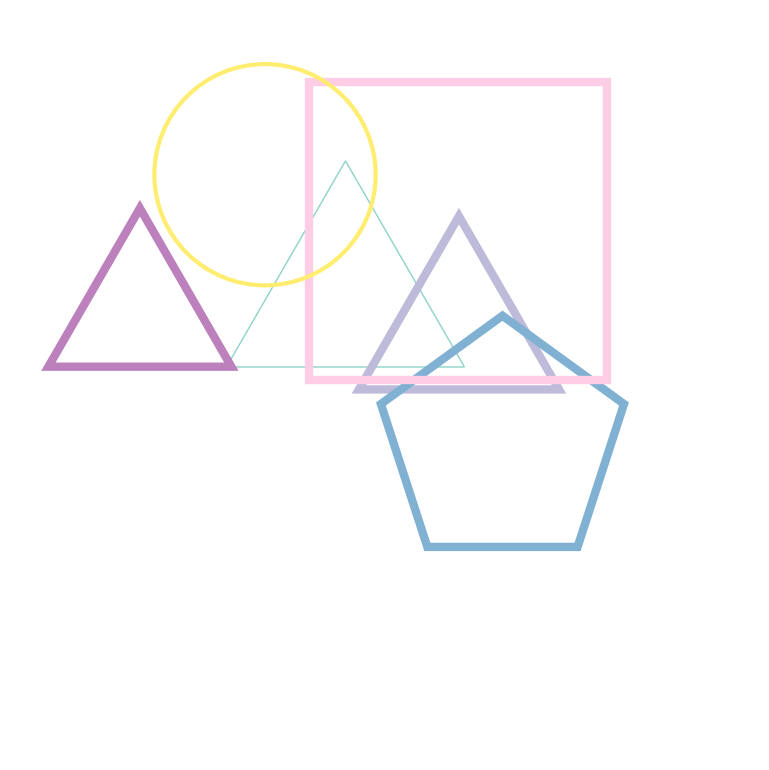[{"shape": "triangle", "thickness": 0.5, "radius": 0.89, "center": [0.449, 0.613]}, {"shape": "triangle", "thickness": 3, "radius": 0.75, "center": [0.596, 0.569]}, {"shape": "pentagon", "thickness": 3, "radius": 0.83, "center": [0.653, 0.424]}, {"shape": "square", "thickness": 3, "radius": 0.97, "center": [0.594, 0.7]}, {"shape": "triangle", "thickness": 3, "radius": 0.69, "center": [0.182, 0.592]}, {"shape": "circle", "thickness": 1.5, "radius": 0.72, "center": [0.344, 0.773]}]